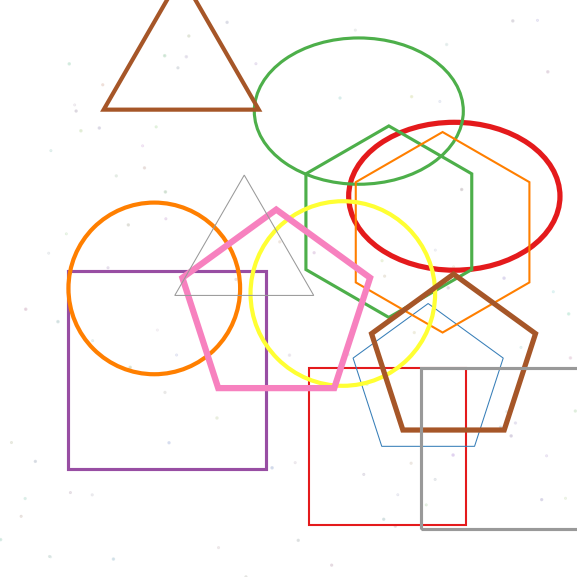[{"shape": "oval", "thickness": 2.5, "radius": 0.91, "center": [0.787, 0.659]}, {"shape": "square", "thickness": 1, "radius": 0.68, "center": [0.671, 0.226]}, {"shape": "pentagon", "thickness": 0.5, "radius": 0.68, "center": [0.741, 0.337]}, {"shape": "hexagon", "thickness": 1.5, "radius": 0.83, "center": [0.673, 0.615]}, {"shape": "oval", "thickness": 1.5, "radius": 0.9, "center": [0.621, 0.807]}, {"shape": "square", "thickness": 1.5, "radius": 0.86, "center": [0.289, 0.359]}, {"shape": "circle", "thickness": 2, "radius": 0.74, "center": [0.267, 0.5]}, {"shape": "hexagon", "thickness": 1, "radius": 0.87, "center": [0.766, 0.597]}, {"shape": "circle", "thickness": 2, "radius": 0.8, "center": [0.594, 0.491]}, {"shape": "pentagon", "thickness": 2.5, "radius": 0.75, "center": [0.785, 0.375]}, {"shape": "triangle", "thickness": 2, "radius": 0.78, "center": [0.314, 0.887]}, {"shape": "pentagon", "thickness": 3, "radius": 0.85, "center": [0.478, 0.465]}, {"shape": "square", "thickness": 1.5, "radius": 0.7, "center": [0.869, 0.222]}, {"shape": "triangle", "thickness": 0.5, "radius": 0.69, "center": [0.423, 0.557]}]